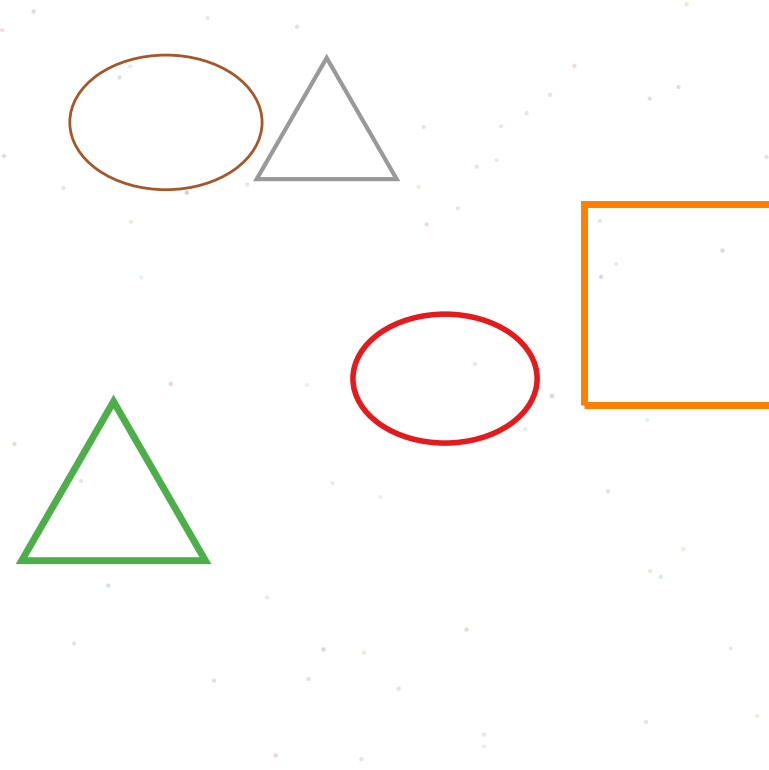[{"shape": "oval", "thickness": 2, "radius": 0.6, "center": [0.578, 0.508]}, {"shape": "triangle", "thickness": 2.5, "radius": 0.69, "center": [0.147, 0.341]}, {"shape": "square", "thickness": 2.5, "radius": 0.65, "center": [0.889, 0.605]}, {"shape": "oval", "thickness": 1, "radius": 0.62, "center": [0.215, 0.841]}, {"shape": "triangle", "thickness": 1.5, "radius": 0.52, "center": [0.424, 0.82]}]